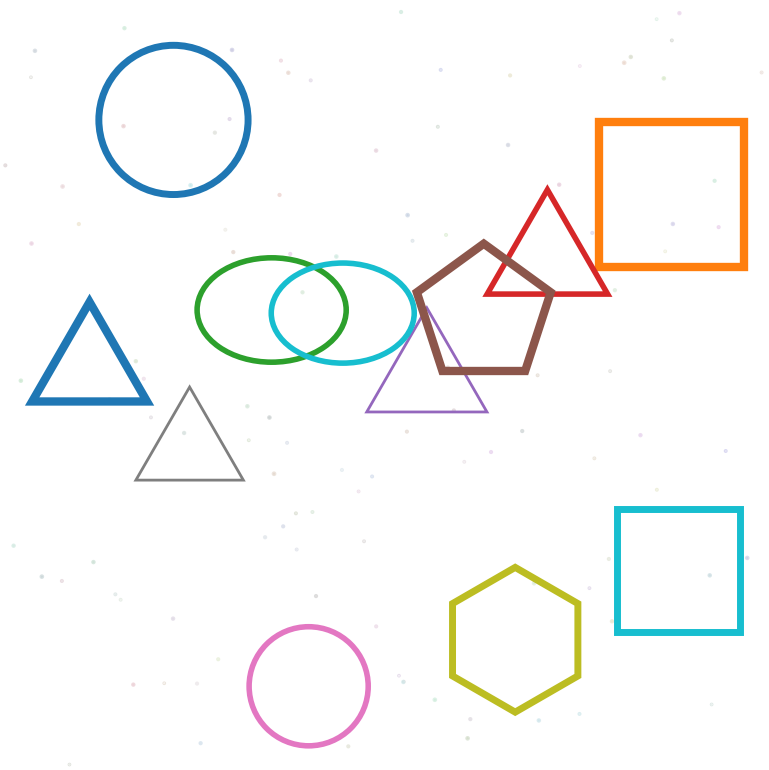[{"shape": "circle", "thickness": 2.5, "radius": 0.48, "center": [0.225, 0.844]}, {"shape": "triangle", "thickness": 3, "radius": 0.43, "center": [0.116, 0.522]}, {"shape": "square", "thickness": 3, "radius": 0.47, "center": [0.872, 0.747]}, {"shape": "oval", "thickness": 2, "radius": 0.48, "center": [0.353, 0.597]}, {"shape": "triangle", "thickness": 2, "radius": 0.45, "center": [0.711, 0.663]}, {"shape": "triangle", "thickness": 1, "radius": 0.45, "center": [0.554, 0.51]}, {"shape": "pentagon", "thickness": 3, "radius": 0.46, "center": [0.628, 0.592]}, {"shape": "circle", "thickness": 2, "radius": 0.39, "center": [0.401, 0.109]}, {"shape": "triangle", "thickness": 1, "radius": 0.4, "center": [0.246, 0.417]}, {"shape": "hexagon", "thickness": 2.5, "radius": 0.47, "center": [0.669, 0.169]}, {"shape": "oval", "thickness": 2, "radius": 0.46, "center": [0.445, 0.593]}, {"shape": "square", "thickness": 2.5, "radius": 0.4, "center": [0.882, 0.259]}]